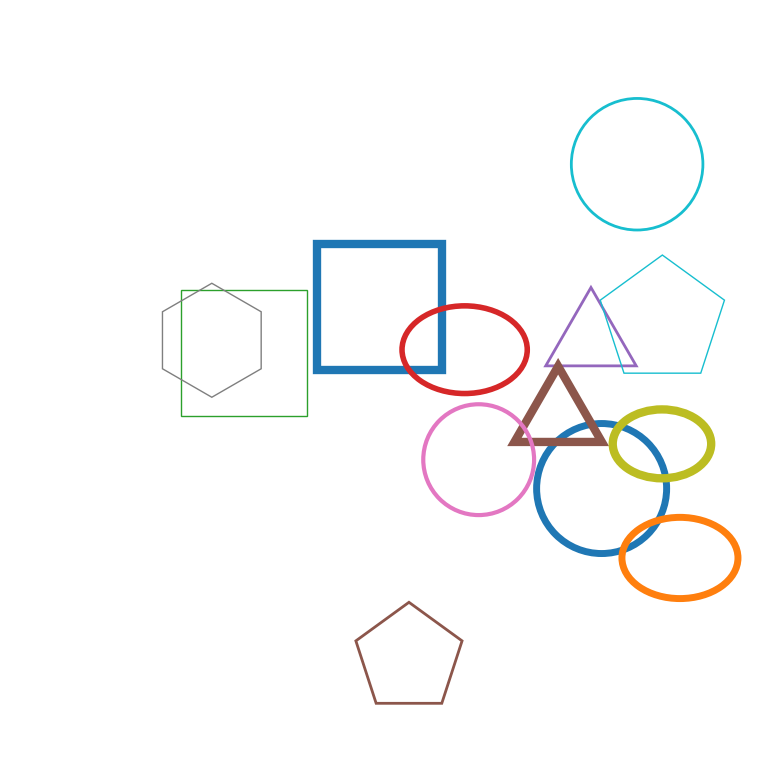[{"shape": "square", "thickness": 3, "radius": 0.41, "center": [0.493, 0.601]}, {"shape": "circle", "thickness": 2.5, "radius": 0.42, "center": [0.781, 0.366]}, {"shape": "oval", "thickness": 2.5, "radius": 0.38, "center": [0.883, 0.275]}, {"shape": "square", "thickness": 0.5, "radius": 0.41, "center": [0.317, 0.542]}, {"shape": "oval", "thickness": 2, "radius": 0.41, "center": [0.603, 0.546]}, {"shape": "triangle", "thickness": 1, "radius": 0.34, "center": [0.767, 0.559]}, {"shape": "triangle", "thickness": 3, "radius": 0.33, "center": [0.725, 0.459]}, {"shape": "pentagon", "thickness": 1, "radius": 0.36, "center": [0.531, 0.145]}, {"shape": "circle", "thickness": 1.5, "radius": 0.36, "center": [0.622, 0.403]}, {"shape": "hexagon", "thickness": 0.5, "radius": 0.37, "center": [0.275, 0.558]}, {"shape": "oval", "thickness": 3, "radius": 0.32, "center": [0.86, 0.424]}, {"shape": "pentagon", "thickness": 0.5, "radius": 0.42, "center": [0.86, 0.584]}, {"shape": "circle", "thickness": 1, "radius": 0.43, "center": [0.827, 0.787]}]